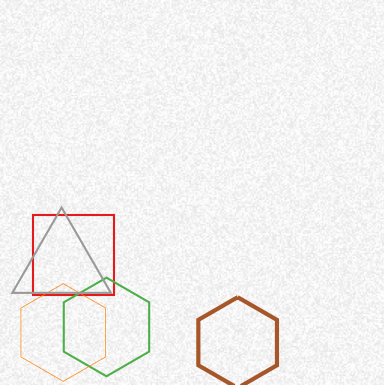[{"shape": "square", "thickness": 1.5, "radius": 0.52, "center": [0.191, 0.337]}, {"shape": "hexagon", "thickness": 1.5, "radius": 0.64, "center": [0.277, 0.151]}, {"shape": "hexagon", "thickness": 0.5, "radius": 0.63, "center": [0.164, 0.136]}, {"shape": "hexagon", "thickness": 3, "radius": 0.59, "center": [0.617, 0.11]}, {"shape": "triangle", "thickness": 1.5, "radius": 0.74, "center": [0.16, 0.313]}]